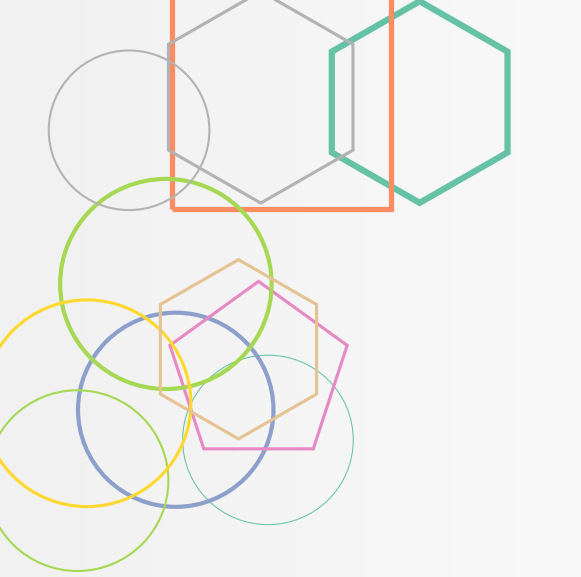[{"shape": "circle", "thickness": 0.5, "radius": 0.73, "center": [0.461, 0.237]}, {"shape": "hexagon", "thickness": 3, "radius": 0.87, "center": [0.722, 0.822]}, {"shape": "square", "thickness": 2.5, "radius": 0.94, "center": [0.484, 0.826]}, {"shape": "circle", "thickness": 2, "radius": 0.84, "center": [0.302, 0.29]}, {"shape": "pentagon", "thickness": 1.5, "radius": 0.8, "center": [0.445, 0.352]}, {"shape": "circle", "thickness": 1, "radius": 0.78, "center": [0.133, 0.167]}, {"shape": "circle", "thickness": 2, "radius": 0.91, "center": [0.285, 0.507]}, {"shape": "circle", "thickness": 1.5, "radius": 0.89, "center": [0.149, 0.301]}, {"shape": "hexagon", "thickness": 1.5, "radius": 0.78, "center": [0.41, 0.394]}, {"shape": "hexagon", "thickness": 1.5, "radius": 0.92, "center": [0.449, 0.831]}, {"shape": "circle", "thickness": 1, "radius": 0.69, "center": [0.222, 0.774]}]